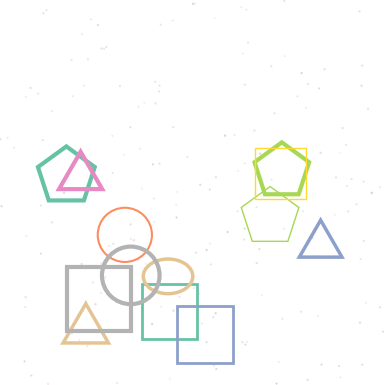[{"shape": "pentagon", "thickness": 3, "radius": 0.39, "center": [0.172, 0.542]}, {"shape": "square", "thickness": 2, "radius": 0.36, "center": [0.44, 0.191]}, {"shape": "circle", "thickness": 1.5, "radius": 0.35, "center": [0.324, 0.39]}, {"shape": "triangle", "thickness": 2.5, "radius": 0.32, "center": [0.833, 0.364]}, {"shape": "square", "thickness": 2, "radius": 0.37, "center": [0.533, 0.131]}, {"shape": "triangle", "thickness": 3, "radius": 0.32, "center": [0.209, 0.541]}, {"shape": "pentagon", "thickness": 1, "radius": 0.39, "center": [0.702, 0.437]}, {"shape": "pentagon", "thickness": 3, "radius": 0.37, "center": [0.732, 0.556]}, {"shape": "square", "thickness": 1, "radius": 0.33, "center": [0.728, 0.55]}, {"shape": "oval", "thickness": 2.5, "radius": 0.32, "center": [0.436, 0.282]}, {"shape": "triangle", "thickness": 2.5, "radius": 0.34, "center": [0.223, 0.143]}, {"shape": "circle", "thickness": 3, "radius": 0.37, "center": [0.34, 0.285]}, {"shape": "square", "thickness": 3, "radius": 0.42, "center": [0.256, 0.223]}]